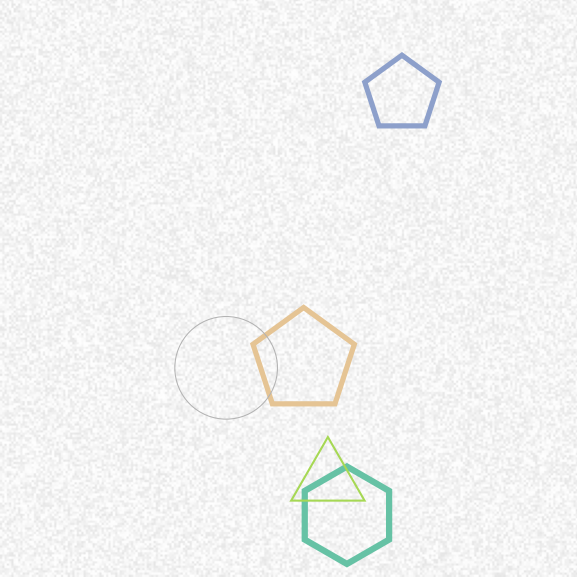[{"shape": "hexagon", "thickness": 3, "radius": 0.42, "center": [0.601, 0.107]}, {"shape": "pentagon", "thickness": 2.5, "radius": 0.34, "center": [0.696, 0.836]}, {"shape": "triangle", "thickness": 1, "radius": 0.37, "center": [0.568, 0.169]}, {"shape": "pentagon", "thickness": 2.5, "radius": 0.46, "center": [0.526, 0.374]}, {"shape": "circle", "thickness": 0.5, "radius": 0.44, "center": [0.392, 0.362]}]